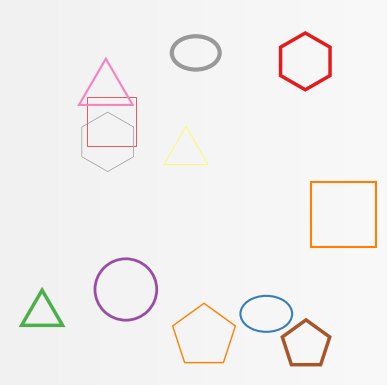[{"shape": "square", "thickness": 0.5, "radius": 0.31, "center": [0.288, 0.684]}, {"shape": "hexagon", "thickness": 2.5, "radius": 0.37, "center": [0.788, 0.841]}, {"shape": "oval", "thickness": 1.5, "radius": 0.33, "center": [0.687, 0.185]}, {"shape": "triangle", "thickness": 2.5, "radius": 0.3, "center": [0.109, 0.185]}, {"shape": "circle", "thickness": 2, "radius": 0.4, "center": [0.325, 0.248]}, {"shape": "square", "thickness": 1.5, "radius": 0.42, "center": [0.887, 0.443]}, {"shape": "pentagon", "thickness": 1, "radius": 0.43, "center": [0.527, 0.127]}, {"shape": "triangle", "thickness": 0.5, "radius": 0.33, "center": [0.48, 0.606]}, {"shape": "pentagon", "thickness": 2.5, "radius": 0.32, "center": [0.79, 0.105]}, {"shape": "triangle", "thickness": 1.5, "radius": 0.4, "center": [0.273, 0.767]}, {"shape": "hexagon", "thickness": 0.5, "radius": 0.39, "center": [0.278, 0.632]}, {"shape": "oval", "thickness": 3, "radius": 0.31, "center": [0.505, 0.863]}]